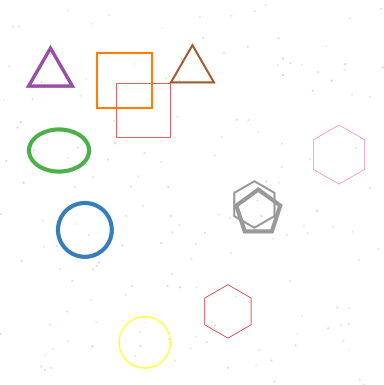[{"shape": "square", "thickness": 0.5, "radius": 0.35, "center": [0.371, 0.714]}, {"shape": "hexagon", "thickness": 0.5, "radius": 0.35, "center": [0.592, 0.191]}, {"shape": "circle", "thickness": 3, "radius": 0.35, "center": [0.221, 0.403]}, {"shape": "oval", "thickness": 3, "radius": 0.39, "center": [0.153, 0.609]}, {"shape": "triangle", "thickness": 2.5, "radius": 0.33, "center": [0.131, 0.809]}, {"shape": "square", "thickness": 1.5, "radius": 0.36, "center": [0.323, 0.79]}, {"shape": "circle", "thickness": 1, "radius": 0.33, "center": [0.376, 0.111]}, {"shape": "triangle", "thickness": 1.5, "radius": 0.32, "center": [0.5, 0.818]}, {"shape": "hexagon", "thickness": 0.5, "radius": 0.38, "center": [0.881, 0.599]}, {"shape": "pentagon", "thickness": 3, "radius": 0.3, "center": [0.671, 0.448]}, {"shape": "hexagon", "thickness": 1.5, "radius": 0.3, "center": [0.661, 0.469]}]